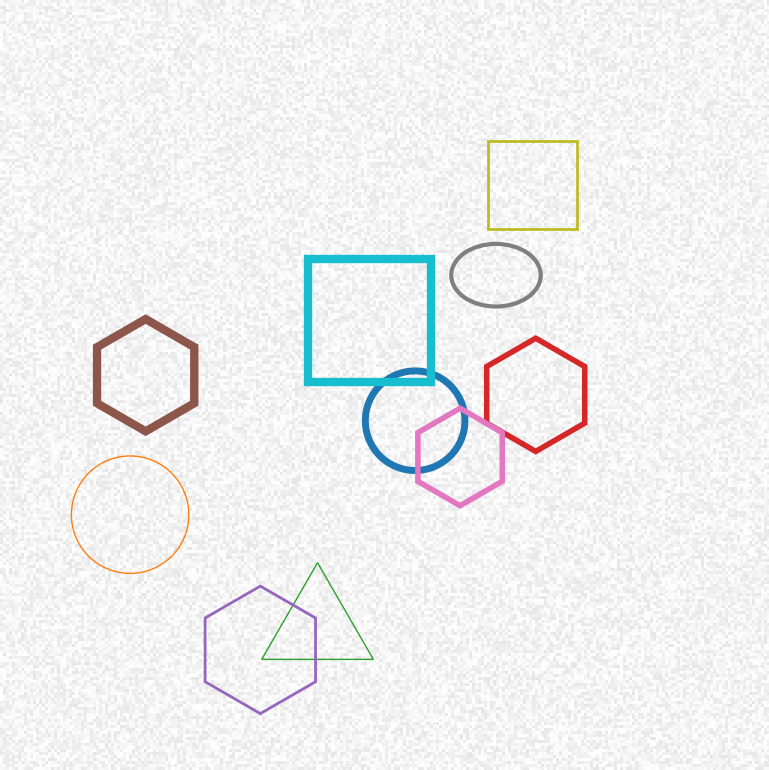[{"shape": "circle", "thickness": 2.5, "radius": 0.32, "center": [0.539, 0.454]}, {"shape": "circle", "thickness": 0.5, "radius": 0.38, "center": [0.169, 0.332]}, {"shape": "triangle", "thickness": 0.5, "radius": 0.42, "center": [0.412, 0.186]}, {"shape": "hexagon", "thickness": 2, "radius": 0.37, "center": [0.696, 0.487]}, {"shape": "hexagon", "thickness": 1, "radius": 0.41, "center": [0.338, 0.156]}, {"shape": "hexagon", "thickness": 3, "radius": 0.36, "center": [0.189, 0.513]}, {"shape": "hexagon", "thickness": 2, "radius": 0.32, "center": [0.598, 0.407]}, {"shape": "oval", "thickness": 1.5, "radius": 0.29, "center": [0.644, 0.643]}, {"shape": "square", "thickness": 1, "radius": 0.29, "center": [0.691, 0.76]}, {"shape": "square", "thickness": 3, "radius": 0.4, "center": [0.48, 0.583]}]